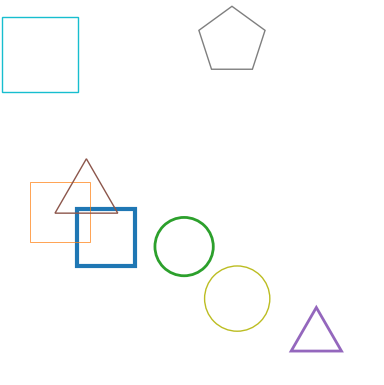[{"shape": "square", "thickness": 3, "radius": 0.37, "center": [0.275, 0.383]}, {"shape": "square", "thickness": 0.5, "radius": 0.39, "center": [0.157, 0.45]}, {"shape": "circle", "thickness": 2, "radius": 0.38, "center": [0.478, 0.359]}, {"shape": "triangle", "thickness": 2, "radius": 0.38, "center": [0.822, 0.126]}, {"shape": "triangle", "thickness": 1, "radius": 0.47, "center": [0.224, 0.493]}, {"shape": "pentagon", "thickness": 1, "radius": 0.45, "center": [0.603, 0.893]}, {"shape": "circle", "thickness": 1, "radius": 0.42, "center": [0.616, 0.224]}, {"shape": "square", "thickness": 1, "radius": 0.49, "center": [0.104, 0.859]}]